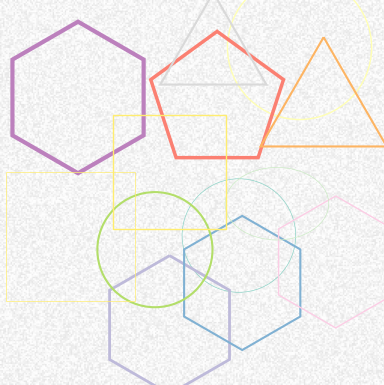[{"shape": "circle", "thickness": 0.5, "radius": 0.74, "center": [0.621, 0.388]}, {"shape": "circle", "thickness": 1, "radius": 0.94, "center": [0.778, 0.877]}, {"shape": "hexagon", "thickness": 2, "radius": 0.9, "center": [0.44, 0.156]}, {"shape": "pentagon", "thickness": 2.5, "radius": 0.91, "center": [0.564, 0.737]}, {"shape": "hexagon", "thickness": 1.5, "radius": 0.87, "center": [0.629, 0.265]}, {"shape": "triangle", "thickness": 1.5, "radius": 0.95, "center": [0.841, 0.714]}, {"shape": "circle", "thickness": 1.5, "radius": 0.75, "center": [0.402, 0.352]}, {"shape": "hexagon", "thickness": 1, "radius": 0.86, "center": [0.872, 0.32]}, {"shape": "triangle", "thickness": 1.5, "radius": 0.8, "center": [0.554, 0.86]}, {"shape": "hexagon", "thickness": 3, "radius": 0.98, "center": [0.203, 0.747]}, {"shape": "oval", "thickness": 0.5, "radius": 0.67, "center": [0.719, 0.471]}, {"shape": "square", "thickness": 0.5, "radius": 0.84, "center": [0.183, 0.386]}, {"shape": "square", "thickness": 1, "radius": 0.74, "center": [0.44, 0.553]}]